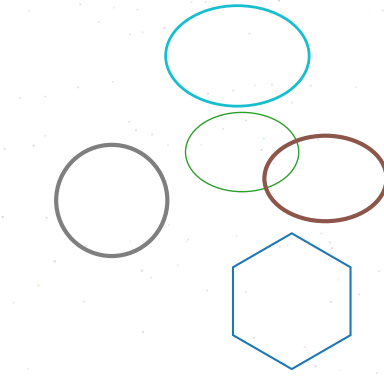[{"shape": "hexagon", "thickness": 1.5, "radius": 0.88, "center": [0.758, 0.218]}, {"shape": "oval", "thickness": 1, "radius": 0.74, "center": [0.629, 0.605]}, {"shape": "oval", "thickness": 3, "radius": 0.79, "center": [0.845, 0.536]}, {"shape": "circle", "thickness": 3, "radius": 0.72, "center": [0.29, 0.479]}, {"shape": "oval", "thickness": 2, "radius": 0.93, "center": [0.617, 0.855]}]